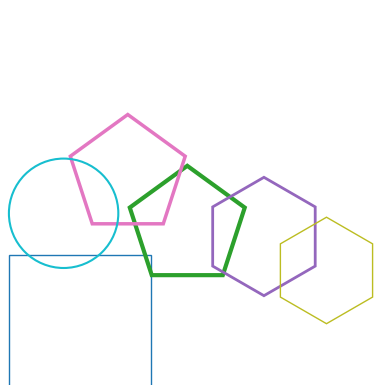[{"shape": "square", "thickness": 1, "radius": 0.92, "center": [0.207, 0.153]}, {"shape": "pentagon", "thickness": 3, "radius": 0.78, "center": [0.486, 0.412]}, {"shape": "hexagon", "thickness": 2, "radius": 0.77, "center": [0.686, 0.386]}, {"shape": "pentagon", "thickness": 2.5, "radius": 0.78, "center": [0.332, 0.546]}, {"shape": "hexagon", "thickness": 1, "radius": 0.69, "center": [0.848, 0.298]}, {"shape": "circle", "thickness": 1.5, "radius": 0.71, "center": [0.165, 0.446]}]